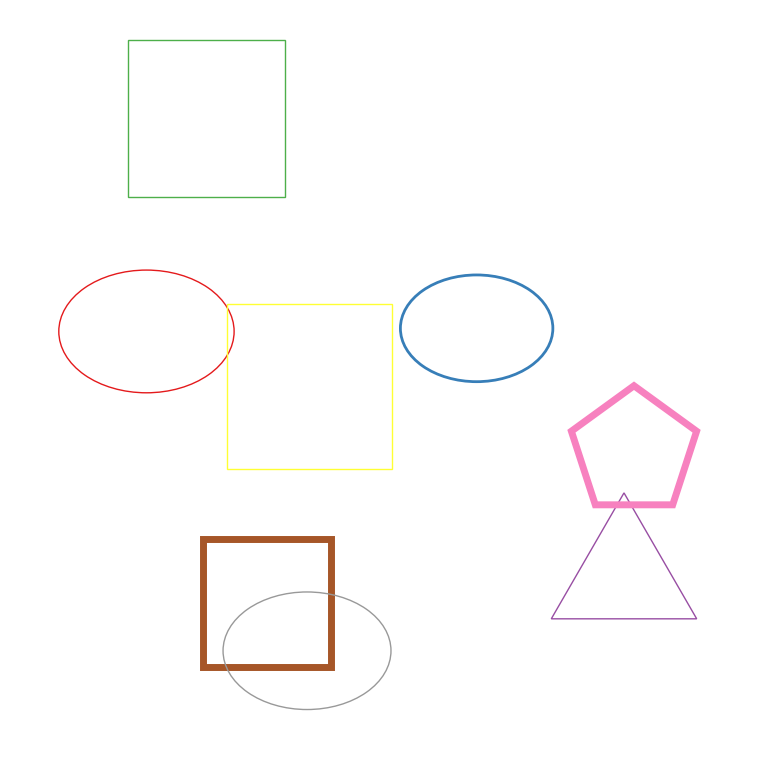[{"shape": "oval", "thickness": 0.5, "radius": 0.57, "center": [0.19, 0.57]}, {"shape": "oval", "thickness": 1, "radius": 0.5, "center": [0.619, 0.574]}, {"shape": "square", "thickness": 0.5, "radius": 0.51, "center": [0.268, 0.846]}, {"shape": "triangle", "thickness": 0.5, "radius": 0.55, "center": [0.81, 0.251]}, {"shape": "square", "thickness": 0.5, "radius": 0.54, "center": [0.401, 0.498]}, {"shape": "square", "thickness": 2.5, "radius": 0.42, "center": [0.347, 0.216]}, {"shape": "pentagon", "thickness": 2.5, "radius": 0.43, "center": [0.823, 0.414]}, {"shape": "oval", "thickness": 0.5, "radius": 0.55, "center": [0.399, 0.155]}]